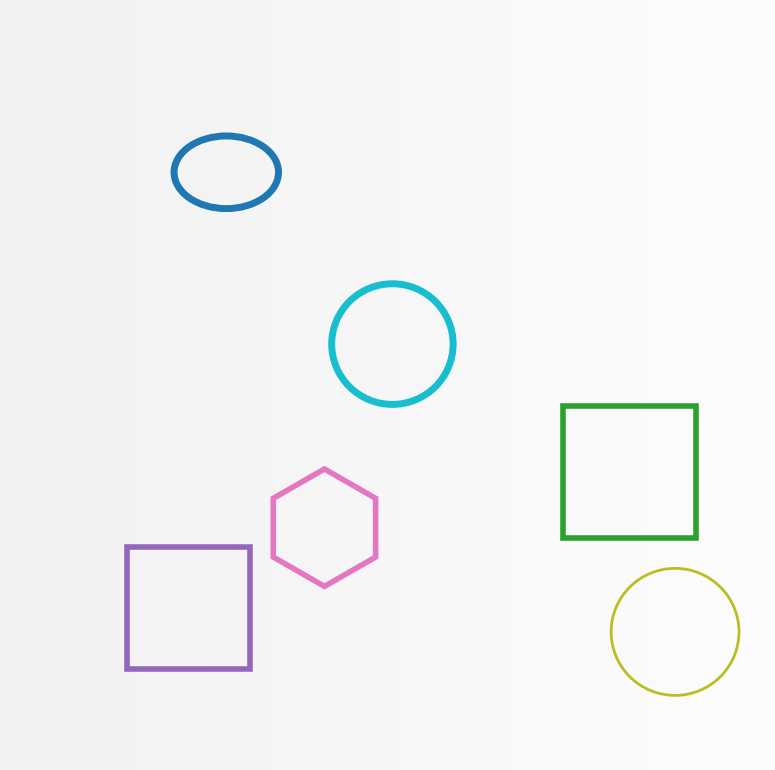[{"shape": "oval", "thickness": 2.5, "radius": 0.34, "center": [0.292, 0.776]}, {"shape": "square", "thickness": 2, "radius": 0.43, "center": [0.813, 0.387]}, {"shape": "square", "thickness": 2, "radius": 0.4, "center": [0.243, 0.21]}, {"shape": "hexagon", "thickness": 2, "radius": 0.38, "center": [0.419, 0.315]}, {"shape": "circle", "thickness": 1, "radius": 0.41, "center": [0.871, 0.179]}, {"shape": "circle", "thickness": 2.5, "radius": 0.39, "center": [0.506, 0.553]}]